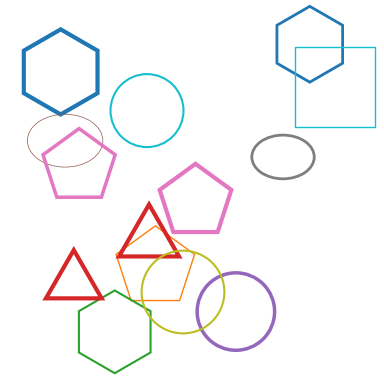[{"shape": "hexagon", "thickness": 3, "radius": 0.55, "center": [0.158, 0.813]}, {"shape": "hexagon", "thickness": 2, "radius": 0.49, "center": [0.805, 0.885]}, {"shape": "pentagon", "thickness": 1, "radius": 0.54, "center": [0.403, 0.306]}, {"shape": "hexagon", "thickness": 1.5, "radius": 0.54, "center": [0.298, 0.138]}, {"shape": "triangle", "thickness": 3, "radius": 0.45, "center": [0.387, 0.379]}, {"shape": "triangle", "thickness": 3, "radius": 0.42, "center": [0.192, 0.267]}, {"shape": "circle", "thickness": 2.5, "radius": 0.5, "center": [0.613, 0.191]}, {"shape": "oval", "thickness": 0.5, "radius": 0.49, "center": [0.169, 0.635]}, {"shape": "pentagon", "thickness": 2.5, "radius": 0.49, "center": [0.205, 0.567]}, {"shape": "pentagon", "thickness": 3, "radius": 0.49, "center": [0.508, 0.476]}, {"shape": "oval", "thickness": 2, "radius": 0.41, "center": [0.735, 0.592]}, {"shape": "circle", "thickness": 1.5, "radius": 0.54, "center": [0.475, 0.241]}, {"shape": "square", "thickness": 1, "radius": 0.52, "center": [0.871, 0.774]}, {"shape": "circle", "thickness": 1.5, "radius": 0.47, "center": [0.382, 0.713]}]